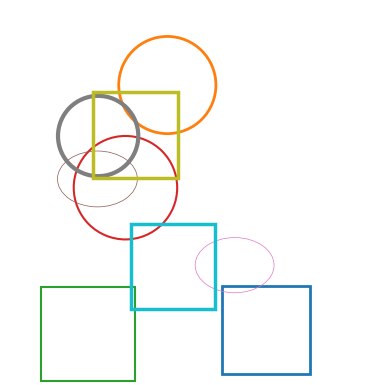[{"shape": "square", "thickness": 2, "radius": 0.57, "center": [0.691, 0.142]}, {"shape": "circle", "thickness": 2, "radius": 0.63, "center": [0.435, 0.779]}, {"shape": "square", "thickness": 1.5, "radius": 0.61, "center": [0.228, 0.133]}, {"shape": "circle", "thickness": 1.5, "radius": 0.67, "center": [0.326, 0.512]}, {"shape": "oval", "thickness": 0.5, "radius": 0.52, "center": [0.253, 0.535]}, {"shape": "oval", "thickness": 0.5, "radius": 0.51, "center": [0.609, 0.311]}, {"shape": "circle", "thickness": 3, "radius": 0.52, "center": [0.255, 0.647]}, {"shape": "square", "thickness": 2.5, "radius": 0.56, "center": [0.352, 0.649]}, {"shape": "square", "thickness": 2.5, "radius": 0.55, "center": [0.45, 0.308]}]